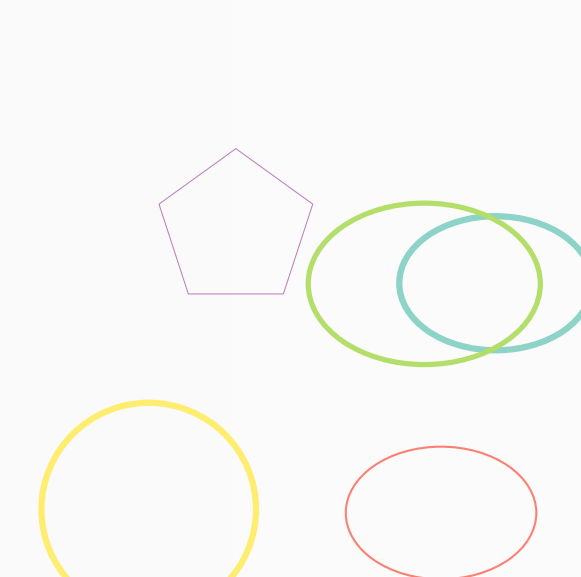[{"shape": "oval", "thickness": 3, "radius": 0.83, "center": [0.853, 0.509]}, {"shape": "oval", "thickness": 1, "radius": 0.82, "center": [0.759, 0.111]}, {"shape": "oval", "thickness": 2.5, "radius": 1.0, "center": [0.73, 0.508]}, {"shape": "pentagon", "thickness": 0.5, "radius": 0.7, "center": [0.406, 0.603]}, {"shape": "circle", "thickness": 3, "radius": 0.92, "center": [0.256, 0.117]}]